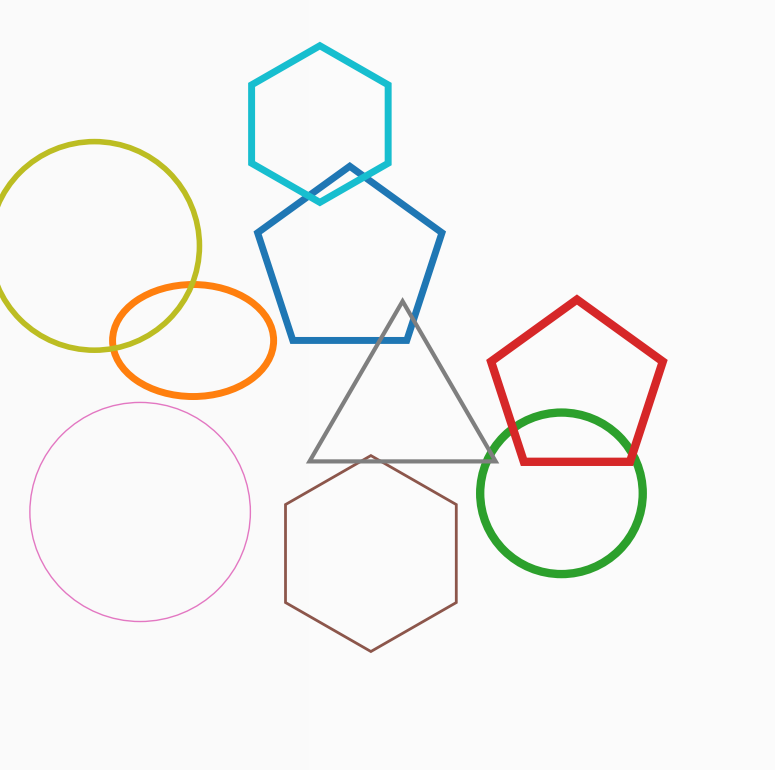[{"shape": "pentagon", "thickness": 2.5, "radius": 0.63, "center": [0.451, 0.659]}, {"shape": "oval", "thickness": 2.5, "radius": 0.52, "center": [0.249, 0.558]}, {"shape": "circle", "thickness": 3, "radius": 0.52, "center": [0.724, 0.359]}, {"shape": "pentagon", "thickness": 3, "radius": 0.58, "center": [0.744, 0.494]}, {"shape": "hexagon", "thickness": 1, "radius": 0.64, "center": [0.479, 0.281]}, {"shape": "circle", "thickness": 0.5, "radius": 0.71, "center": [0.181, 0.335]}, {"shape": "triangle", "thickness": 1.5, "radius": 0.69, "center": [0.519, 0.47]}, {"shape": "circle", "thickness": 2, "radius": 0.68, "center": [0.122, 0.681]}, {"shape": "hexagon", "thickness": 2.5, "radius": 0.51, "center": [0.413, 0.839]}]